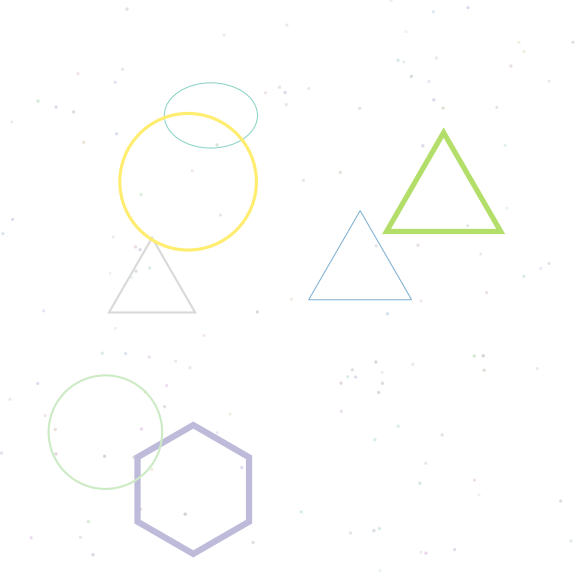[{"shape": "oval", "thickness": 0.5, "radius": 0.4, "center": [0.365, 0.799]}, {"shape": "hexagon", "thickness": 3, "radius": 0.56, "center": [0.335, 0.152]}, {"shape": "triangle", "thickness": 0.5, "radius": 0.51, "center": [0.624, 0.532]}, {"shape": "triangle", "thickness": 2.5, "radius": 0.57, "center": [0.768, 0.655]}, {"shape": "triangle", "thickness": 1, "radius": 0.43, "center": [0.263, 0.501]}, {"shape": "circle", "thickness": 1, "radius": 0.49, "center": [0.182, 0.251]}, {"shape": "circle", "thickness": 1.5, "radius": 0.59, "center": [0.326, 0.684]}]